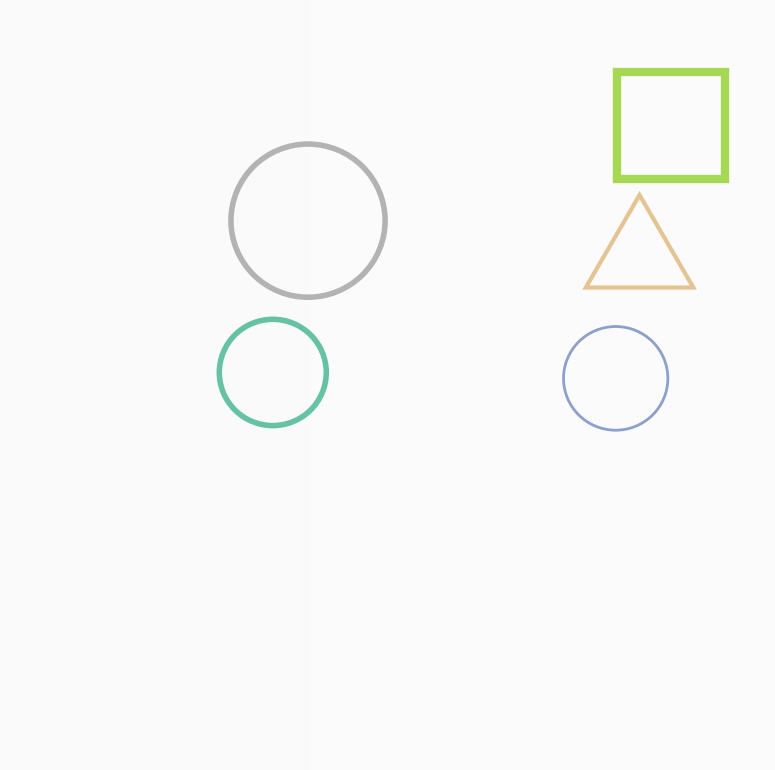[{"shape": "circle", "thickness": 2, "radius": 0.35, "center": [0.352, 0.516]}, {"shape": "circle", "thickness": 1, "radius": 0.34, "center": [0.794, 0.509]}, {"shape": "square", "thickness": 3, "radius": 0.35, "center": [0.866, 0.837]}, {"shape": "triangle", "thickness": 1.5, "radius": 0.4, "center": [0.825, 0.667]}, {"shape": "circle", "thickness": 2, "radius": 0.5, "center": [0.397, 0.713]}]